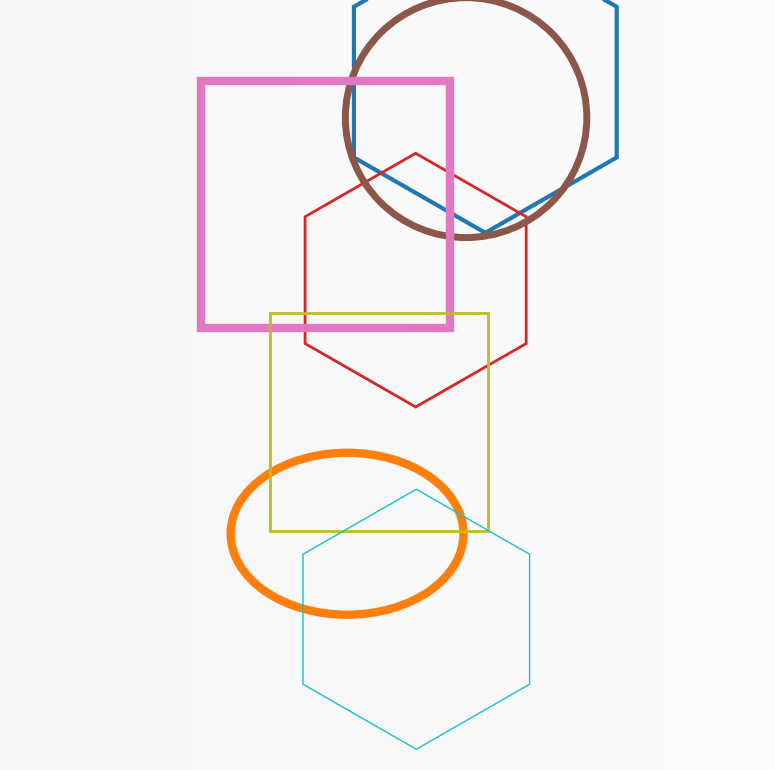[{"shape": "hexagon", "thickness": 1.5, "radius": 0.98, "center": [0.626, 0.893]}, {"shape": "oval", "thickness": 3, "radius": 0.75, "center": [0.448, 0.307]}, {"shape": "hexagon", "thickness": 1, "radius": 0.82, "center": [0.536, 0.636]}, {"shape": "circle", "thickness": 2.5, "radius": 0.78, "center": [0.601, 0.847]}, {"shape": "square", "thickness": 3, "radius": 0.8, "center": [0.42, 0.735]}, {"shape": "square", "thickness": 1, "radius": 0.71, "center": [0.489, 0.452]}, {"shape": "hexagon", "thickness": 0.5, "radius": 0.84, "center": [0.537, 0.196]}]